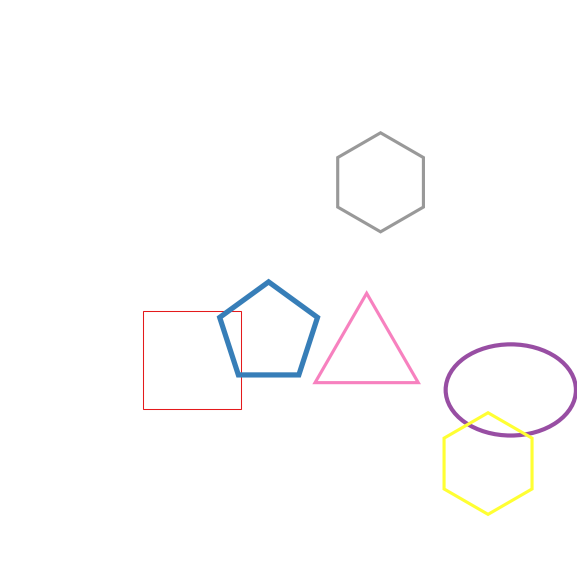[{"shape": "square", "thickness": 0.5, "radius": 0.42, "center": [0.332, 0.376]}, {"shape": "pentagon", "thickness": 2.5, "radius": 0.45, "center": [0.465, 0.422]}, {"shape": "oval", "thickness": 2, "radius": 0.56, "center": [0.884, 0.324]}, {"shape": "hexagon", "thickness": 1.5, "radius": 0.44, "center": [0.845, 0.196]}, {"shape": "triangle", "thickness": 1.5, "radius": 0.52, "center": [0.635, 0.388]}, {"shape": "hexagon", "thickness": 1.5, "radius": 0.43, "center": [0.659, 0.683]}]